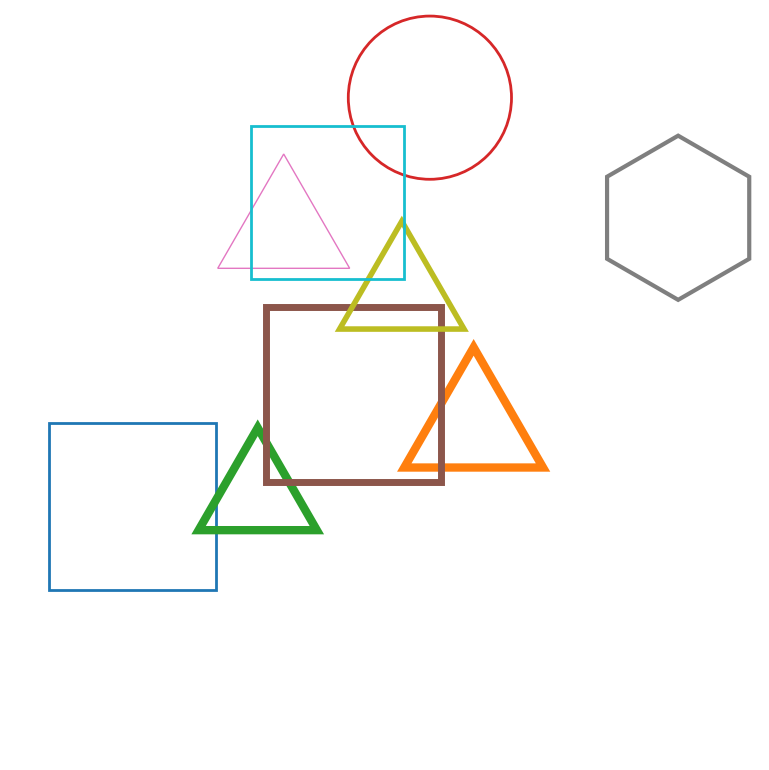[{"shape": "square", "thickness": 1, "radius": 0.54, "center": [0.172, 0.342]}, {"shape": "triangle", "thickness": 3, "radius": 0.52, "center": [0.615, 0.445]}, {"shape": "triangle", "thickness": 3, "radius": 0.44, "center": [0.335, 0.356]}, {"shape": "circle", "thickness": 1, "radius": 0.53, "center": [0.558, 0.873]}, {"shape": "square", "thickness": 2.5, "radius": 0.57, "center": [0.459, 0.487]}, {"shape": "triangle", "thickness": 0.5, "radius": 0.49, "center": [0.368, 0.701]}, {"shape": "hexagon", "thickness": 1.5, "radius": 0.53, "center": [0.881, 0.717]}, {"shape": "triangle", "thickness": 2, "radius": 0.47, "center": [0.522, 0.619]}, {"shape": "square", "thickness": 1, "radius": 0.49, "center": [0.425, 0.737]}]